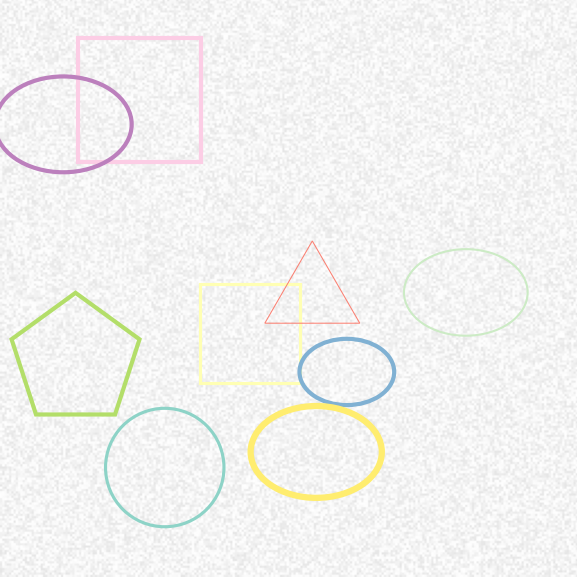[{"shape": "circle", "thickness": 1.5, "radius": 0.51, "center": [0.285, 0.19]}, {"shape": "square", "thickness": 1.5, "radius": 0.43, "center": [0.433, 0.421]}, {"shape": "triangle", "thickness": 0.5, "radius": 0.47, "center": [0.541, 0.487]}, {"shape": "oval", "thickness": 2, "radius": 0.41, "center": [0.601, 0.355]}, {"shape": "pentagon", "thickness": 2, "radius": 0.58, "center": [0.131, 0.376]}, {"shape": "square", "thickness": 2, "radius": 0.53, "center": [0.242, 0.826]}, {"shape": "oval", "thickness": 2, "radius": 0.59, "center": [0.109, 0.784]}, {"shape": "oval", "thickness": 1, "radius": 0.54, "center": [0.807, 0.493]}, {"shape": "oval", "thickness": 3, "radius": 0.57, "center": [0.548, 0.217]}]